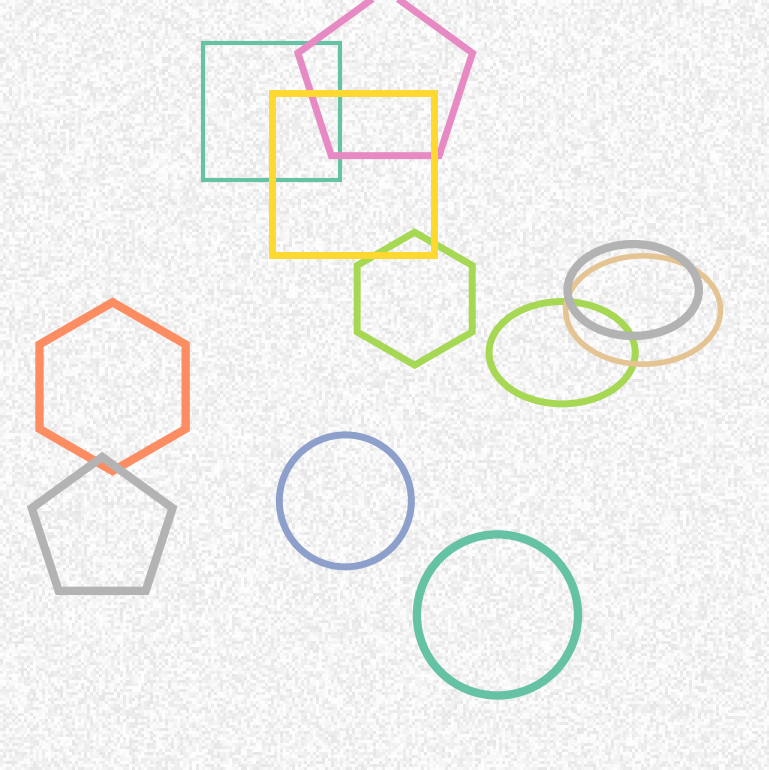[{"shape": "square", "thickness": 1.5, "radius": 0.44, "center": [0.352, 0.855]}, {"shape": "circle", "thickness": 3, "radius": 0.52, "center": [0.646, 0.201]}, {"shape": "hexagon", "thickness": 3, "radius": 0.55, "center": [0.146, 0.498]}, {"shape": "circle", "thickness": 2.5, "radius": 0.43, "center": [0.449, 0.349]}, {"shape": "pentagon", "thickness": 2.5, "radius": 0.6, "center": [0.5, 0.894]}, {"shape": "hexagon", "thickness": 2.5, "radius": 0.43, "center": [0.539, 0.612]}, {"shape": "oval", "thickness": 2.5, "radius": 0.47, "center": [0.73, 0.542]}, {"shape": "square", "thickness": 2.5, "radius": 0.53, "center": [0.458, 0.774]}, {"shape": "oval", "thickness": 2, "radius": 0.5, "center": [0.835, 0.597]}, {"shape": "pentagon", "thickness": 3, "radius": 0.48, "center": [0.133, 0.31]}, {"shape": "oval", "thickness": 3, "radius": 0.43, "center": [0.822, 0.623]}]